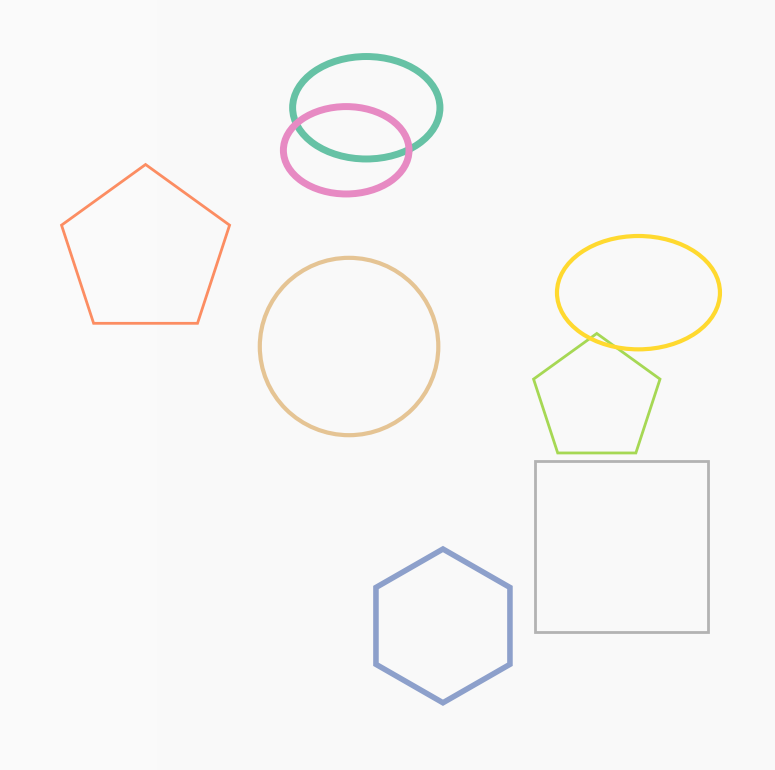[{"shape": "oval", "thickness": 2.5, "radius": 0.48, "center": [0.473, 0.86]}, {"shape": "pentagon", "thickness": 1, "radius": 0.57, "center": [0.188, 0.672]}, {"shape": "hexagon", "thickness": 2, "radius": 0.5, "center": [0.572, 0.187]}, {"shape": "oval", "thickness": 2.5, "radius": 0.41, "center": [0.447, 0.805]}, {"shape": "pentagon", "thickness": 1, "radius": 0.43, "center": [0.77, 0.481]}, {"shape": "oval", "thickness": 1.5, "radius": 0.53, "center": [0.824, 0.62]}, {"shape": "circle", "thickness": 1.5, "radius": 0.58, "center": [0.45, 0.55]}, {"shape": "square", "thickness": 1, "radius": 0.56, "center": [0.802, 0.29]}]